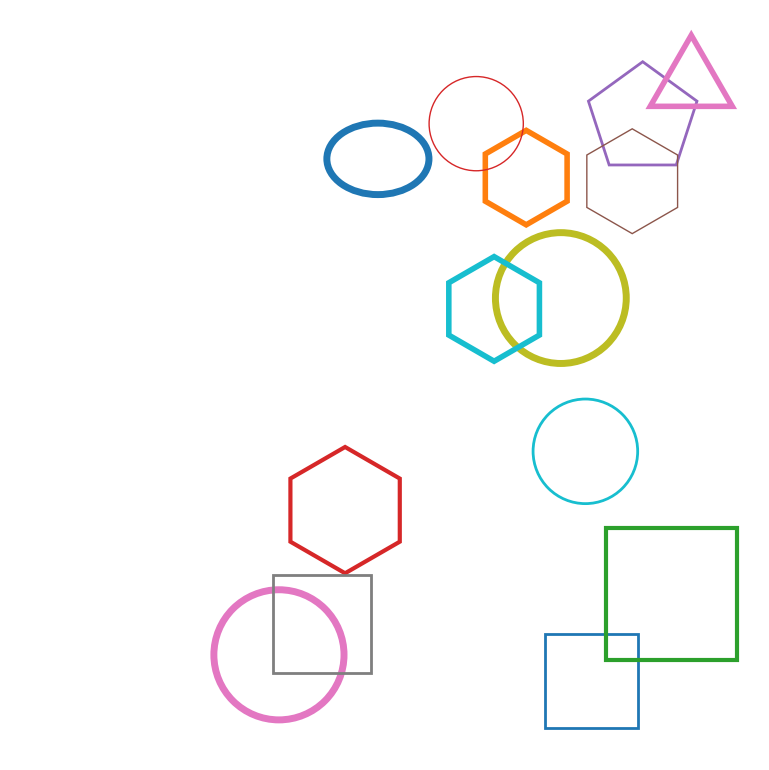[{"shape": "oval", "thickness": 2.5, "radius": 0.33, "center": [0.491, 0.794]}, {"shape": "square", "thickness": 1, "radius": 0.3, "center": [0.768, 0.115]}, {"shape": "hexagon", "thickness": 2, "radius": 0.31, "center": [0.683, 0.769]}, {"shape": "square", "thickness": 1.5, "radius": 0.43, "center": [0.872, 0.229]}, {"shape": "circle", "thickness": 0.5, "radius": 0.31, "center": [0.618, 0.839]}, {"shape": "hexagon", "thickness": 1.5, "radius": 0.41, "center": [0.448, 0.337]}, {"shape": "pentagon", "thickness": 1, "radius": 0.37, "center": [0.835, 0.846]}, {"shape": "hexagon", "thickness": 0.5, "radius": 0.34, "center": [0.821, 0.765]}, {"shape": "circle", "thickness": 2.5, "radius": 0.42, "center": [0.362, 0.15]}, {"shape": "triangle", "thickness": 2, "radius": 0.31, "center": [0.898, 0.893]}, {"shape": "square", "thickness": 1, "radius": 0.32, "center": [0.418, 0.19]}, {"shape": "circle", "thickness": 2.5, "radius": 0.42, "center": [0.728, 0.613]}, {"shape": "circle", "thickness": 1, "radius": 0.34, "center": [0.76, 0.414]}, {"shape": "hexagon", "thickness": 2, "radius": 0.34, "center": [0.642, 0.599]}]